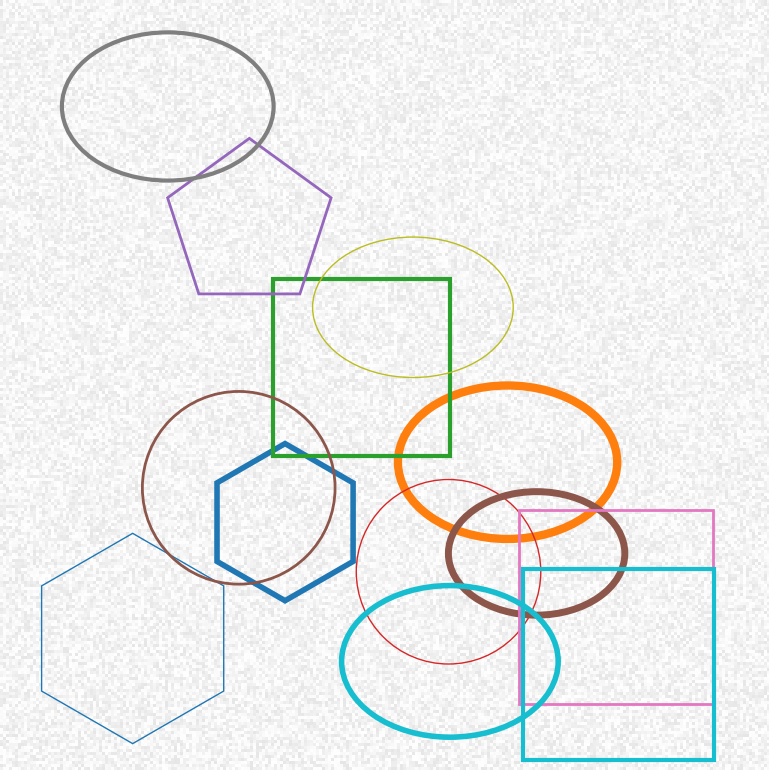[{"shape": "hexagon", "thickness": 2, "radius": 0.51, "center": [0.37, 0.322]}, {"shape": "hexagon", "thickness": 0.5, "radius": 0.68, "center": [0.172, 0.171]}, {"shape": "oval", "thickness": 3, "radius": 0.71, "center": [0.659, 0.4]}, {"shape": "square", "thickness": 1.5, "radius": 0.58, "center": [0.47, 0.522]}, {"shape": "circle", "thickness": 0.5, "radius": 0.6, "center": [0.583, 0.257]}, {"shape": "pentagon", "thickness": 1, "radius": 0.56, "center": [0.324, 0.709]}, {"shape": "circle", "thickness": 1, "radius": 0.63, "center": [0.31, 0.366]}, {"shape": "oval", "thickness": 2.5, "radius": 0.57, "center": [0.697, 0.281]}, {"shape": "square", "thickness": 1, "radius": 0.63, "center": [0.8, 0.212]}, {"shape": "oval", "thickness": 1.5, "radius": 0.69, "center": [0.218, 0.862]}, {"shape": "oval", "thickness": 0.5, "radius": 0.65, "center": [0.536, 0.601]}, {"shape": "oval", "thickness": 2, "radius": 0.7, "center": [0.584, 0.141]}, {"shape": "square", "thickness": 1.5, "radius": 0.62, "center": [0.803, 0.137]}]